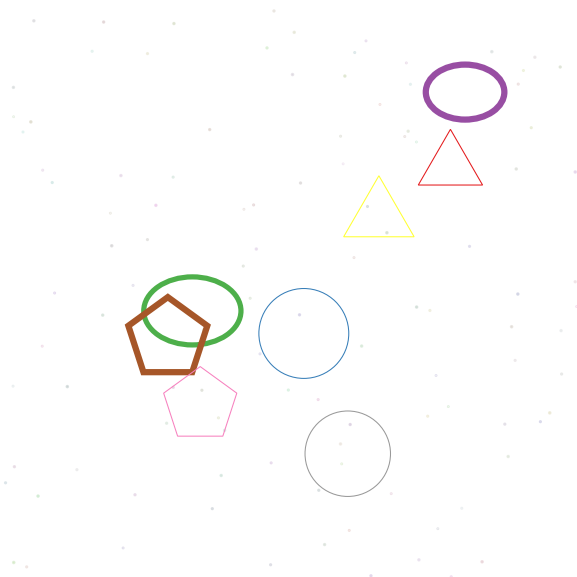[{"shape": "triangle", "thickness": 0.5, "radius": 0.32, "center": [0.78, 0.711]}, {"shape": "circle", "thickness": 0.5, "radius": 0.39, "center": [0.526, 0.422]}, {"shape": "oval", "thickness": 2.5, "radius": 0.42, "center": [0.333, 0.461]}, {"shape": "oval", "thickness": 3, "radius": 0.34, "center": [0.805, 0.84]}, {"shape": "triangle", "thickness": 0.5, "radius": 0.35, "center": [0.656, 0.624]}, {"shape": "pentagon", "thickness": 3, "radius": 0.36, "center": [0.291, 0.413]}, {"shape": "pentagon", "thickness": 0.5, "radius": 0.33, "center": [0.347, 0.298]}, {"shape": "circle", "thickness": 0.5, "radius": 0.37, "center": [0.602, 0.213]}]